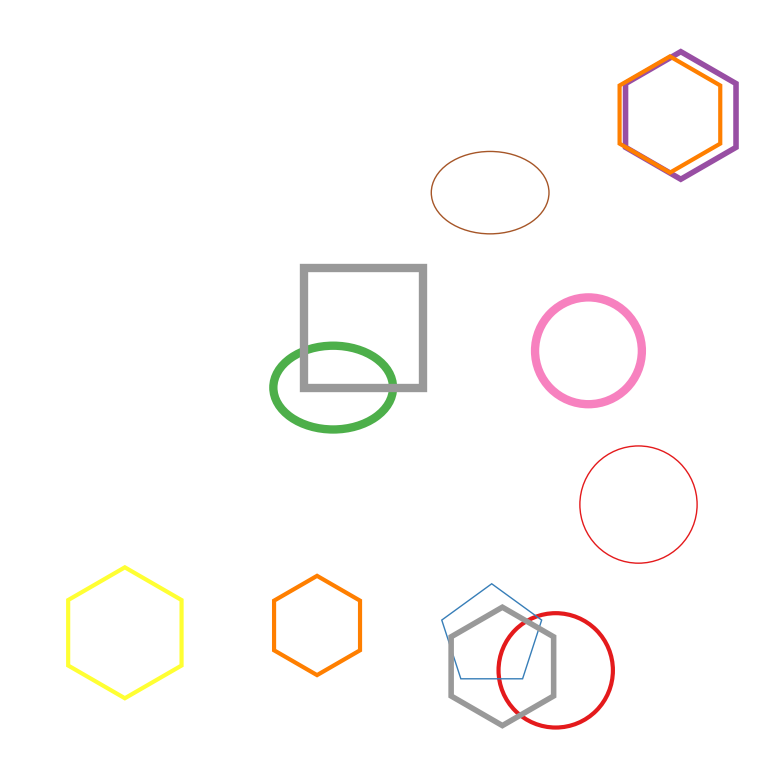[{"shape": "circle", "thickness": 0.5, "radius": 0.38, "center": [0.829, 0.345]}, {"shape": "circle", "thickness": 1.5, "radius": 0.37, "center": [0.722, 0.129]}, {"shape": "pentagon", "thickness": 0.5, "radius": 0.34, "center": [0.639, 0.174]}, {"shape": "oval", "thickness": 3, "radius": 0.39, "center": [0.433, 0.497]}, {"shape": "hexagon", "thickness": 2, "radius": 0.41, "center": [0.884, 0.85]}, {"shape": "hexagon", "thickness": 1.5, "radius": 0.38, "center": [0.87, 0.851]}, {"shape": "hexagon", "thickness": 1.5, "radius": 0.32, "center": [0.412, 0.188]}, {"shape": "hexagon", "thickness": 1.5, "radius": 0.43, "center": [0.162, 0.178]}, {"shape": "oval", "thickness": 0.5, "radius": 0.38, "center": [0.637, 0.75]}, {"shape": "circle", "thickness": 3, "radius": 0.35, "center": [0.764, 0.544]}, {"shape": "square", "thickness": 3, "radius": 0.39, "center": [0.472, 0.574]}, {"shape": "hexagon", "thickness": 2, "radius": 0.38, "center": [0.652, 0.135]}]